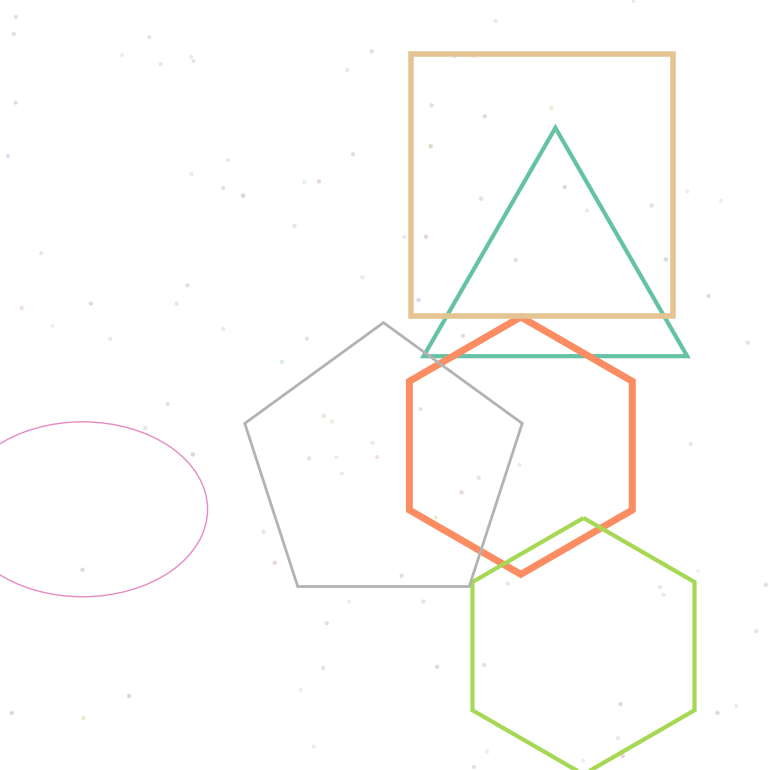[{"shape": "triangle", "thickness": 1.5, "radius": 0.99, "center": [0.721, 0.636]}, {"shape": "hexagon", "thickness": 2.5, "radius": 0.84, "center": [0.676, 0.421]}, {"shape": "oval", "thickness": 0.5, "radius": 0.81, "center": [0.107, 0.339]}, {"shape": "hexagon", "thickness": 1.5, "radius": 0.83, "center": [0.758, 0.161]}, {"shape": "square", "thickness": 2, "radius": 0.85, "center": [0.704, 0.76]}, {"shape": "pentagon", "thickness": 1, "radius": 0.95, "center": [0.498, 0.392]}]